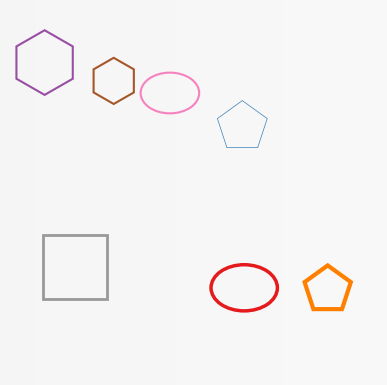[{"shape": "oval", "thickness": 2.5, "radius": 0.43, "center": [0.63, 0.252]}, {"shape": "pentagon", "thickness": 0.5, "radius": 0.34, "center": [0.625, 0.671]}, {"shape": "hexagon", "thickness": 1.5, "radius": 0.42, "center": [0.115, 0.837]}, {"shape": "pentagon", "thickness": 3, "radius": 0.31, "center": [0.846, 0.248]}, {"shape": "hexagon", "thickness": 1.5, "radius": 0.3, "center": [0.293, 0.79]}, {"shape": "oval", "thickness": 1.5, "radius": 0.38, "center": [0.438, 0.758]}, {"shape": "square", "thickness": 2, "radius": 0.41, "center": [0.194, 0.306]}]